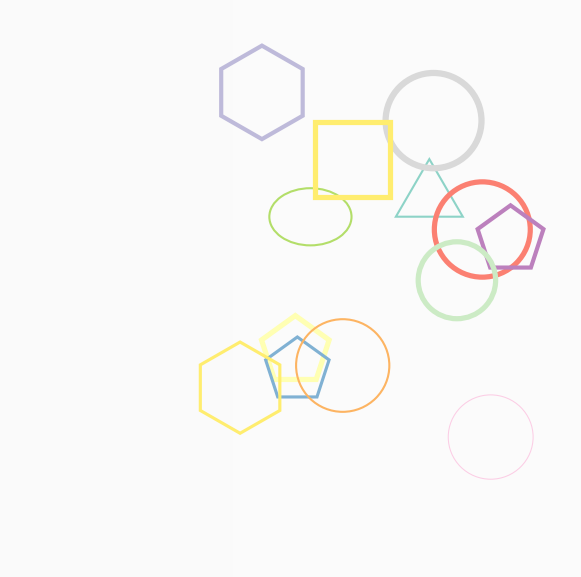[{"shape": "triangle", "thickness": 1, "radius": 0.33, "center": [0.739, 0.657]}, {"shape": "pentagon", "thickness": 2.5, "radius": 0.31, "center": [0.508, 0.392]}, {"shape": "hexagon", "thickness": 2, "radius": 0.4, "center": [0.451, 0.839]}, {"shape": "circle", "thickness": 2.5, "radius": 0.41, "center": [0.83, 0.602]}, {"shape": "pentagon", "thickness": 1.5, "radius": 0.29, "center": [0.512, 0.358]}, {"shape": "circle", "thickness": 1, "radius": 0.4, "center": [0.59, 0.366]}, {"shape": "oval", "thickness": 1, "radius": 0.35, "center": [0.534, 0.624]}, {"shape": "circle", "thickness": 0.5, "radius": 0.37, "center": [0.844, 0.242]}, {"shape": "circle", "thickness": 3, "radius": 0.41, "center": [0.746, 0.79]}, {"shape": "pentagon", "thickness": 2, "radius": 0.3, "center": [0.878, 0.584]}, {"shape": "circle", "thickness": 2.5, "radius": 0.33, "center": [0.786, 0.514]}, {"shape": "square", "thickness": 2.5, "radius": 0.32, "center": [0.606, 0.723]}, {"shape": "hexagon", "thickness": 1.5, "radius": 0.39, "center": [0.413, 0.328]}]